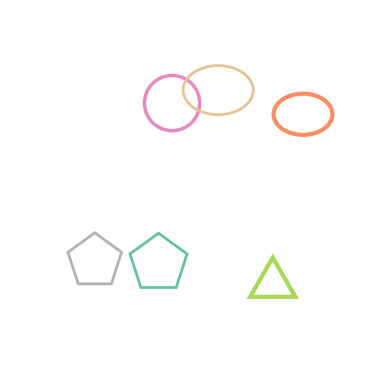[{"shape": "pentagon", "thickness": 2, "radius": 0.39, "center": [0.412, 0.316]}, {"shape": "oval", "thickness": 3, "radius": 0.38, "center": [0.787, 0.703]}, {"shape": "circle", "thickness": 2.5, "radius": 0.36, "center": [0.447, 0.732]}, {"shape": "triangle", "thickness": 3, "radius": 0.34, "center": [0.708, 0.263]}, {"shape": "oval", "thickness": 2, "radius": 0.46, "center": [0.567, 0.766]}, {"shape": "pentagon", "thickness": 2, "radius": 0.37, "center": [0.246, 0.322]}]